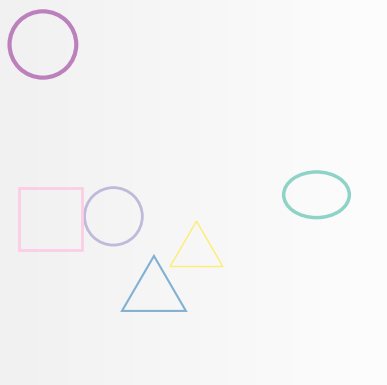[{"shape": "oval", "thickness": 2.5, "radius": 0.42, "center": [0.817, 0.494]}, {"shape": "circle", "thickness": 2, "radius": 0.37, "center": [0.293, 0.438]}, {"shape": "triangle", "thickness": 1.5, "radius": 0.48, "center": [0.397, 0.24]}, {"shape": "square", "thickness": 2, "radius": 0.4, "center": [0.13, 0.431]}, {"shape": "circle", "thickness": 3, "radius": 0.43, "center": [0.111, 0.884]}, {"shape": "triangle", "thickness": 1, "radius": 0.39, "center": [0.507, 0.347]}]